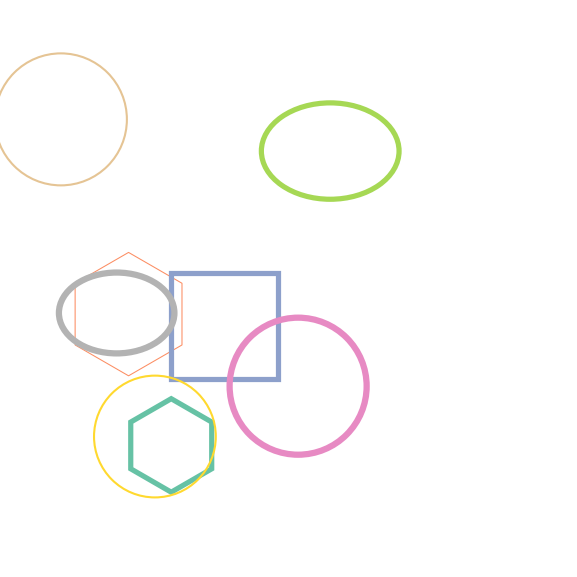[{"shape": "hexagon", "thickness": 2.5, "radius": 0.4, "center": [0.297, 0.228]}, {"shape": "hexagon", "thickness": 0.5, "radius": 0.53, "center": [0.223, 0.455]}, {"shape": "square", "thickness": 2.5, "radius": 0.46, "center": [0.389, 0.435]}, {"shape": "circle", "thickness": 3, "radius": 0.59, "center": [0.516, 0.33]}, {"shape": "oval", "thickness": 2.5, "radius": 0.6, "center": [0.572, 0.738]}, {"shape": "circle", "thickness": 1, "radius": 0.53, "center": [0.268, 0.243]}, {"shape": "circle", "thickness": 1, "radius": 0.57, "center": [0.105, 0.792]}, {"shape": "oval", "thickness": 3, "radius": 0.5, "center": [0.202, 0.457]}]